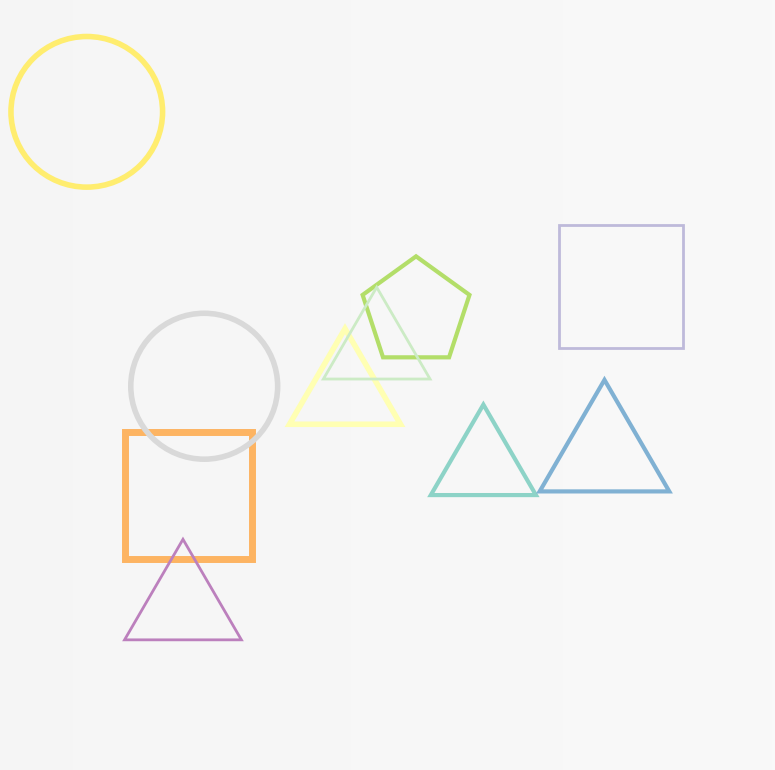[{"shape": "triangle", "thickness": 1.5, "radius": 0.39, "center": [0.624, 0.396]}, {"shape": "triangle", "thickness": 2, "radius": 0.41, "center": [0.445, 0.49]}, {"shape": "square", "thickness": 1, "radius": 0.4, "center": [0.802, 0.628]}, {"shape": "triangle", "thickness": 1.5, "radius": 0.48, "center": [0.78, 0.41]}, {"shape": "square", "thickness": 2.5, "radius": 0.41, "center": [0.243, 0.356]}, {"shape": "pentagon", "thickness": 1.5, "radius": 0.36, "center": [0.537, 0.595]}, {"shape": "circle", "thickness": 2, "radius": 0.47, "center": [0.264, 0.498]}, {"shape": "triangle", "thickness": 1, "radius": 0.44, "center": [0.236, 0.213]}, {"shape": "triangle", "thickness": 1, "radius": 0.4, "center": [0.486, 0.547]}, {"shape": "circle", "thickness": 2, "radius": 0.49, "center": [0.112, 0.855]}]